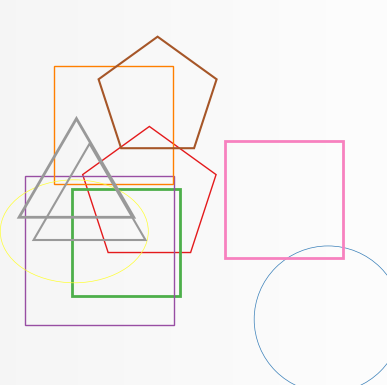[{"shape": "pentagon", "thickness": 1, "radius": 0.91, "center": [0.385, 0.491]}, {"shape": "circle", "thickness": 0.5, "radius": 0.95, "center": [0.847, 0.171]}, {"shape": "square", "thickness": 2, "radius": 0.69, "center": [0.325, 0.37]}, {"shape": "square", "thickness": 1, "radius": 0.96, "center": [0.256, 0.35]}, {"shape": "square", "thickness": 1, "radius": 0.77, "center": [0.294, 0.675]}, {"shape": "oval", "thickness": 0.5, "radius": 0.96, "center": [0.192, 0.399]}, {"shape": "pentagon", "thickness": 1.5, "radius": 0.8, "center": [0.407, 0.745]}, {"shape": "square", "thickness": 2, "radius": 0.76, "center": [0.733, 0.481]}, {"shape": "triangle", "thickness": 2, "radius": 0.85, "center": [0.197, 0.521]}, {"shape": "triangle", "thickness": 1.5, "radius": 0.83, "center": [0.231, 0.46]}]